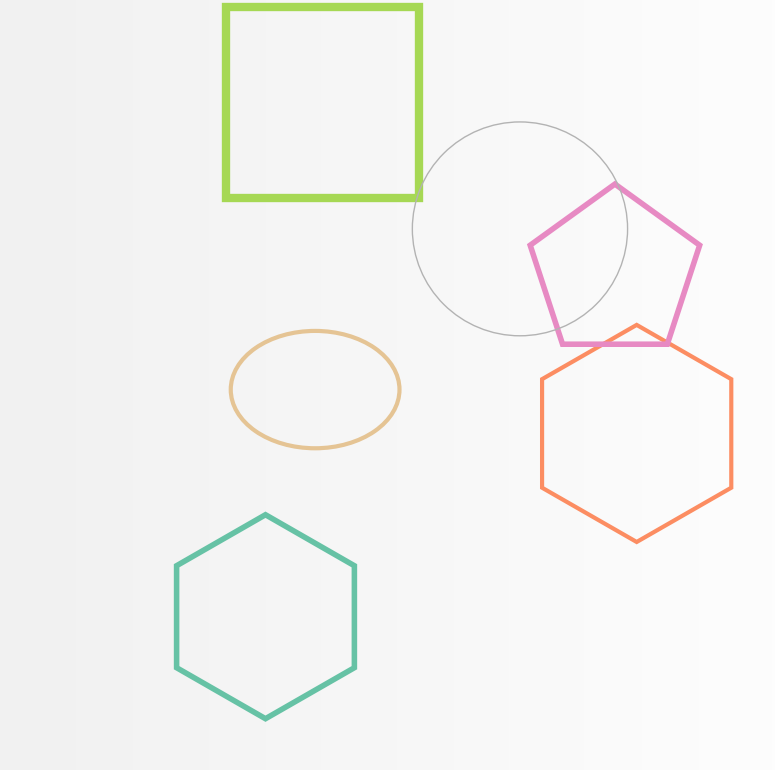[{"shape": "hexagon", "thickness": 2, "radius": 0.66, "center": [0.343, 0.199]}, {"shape": "hexagon", "thickness": 1.5, "radius": 0.7, "center": [0.822, 0.437]}, {"shape": "pentagon", "thickness": 2, "radius": 0.57, "center": [0.793, 0.646]}, {"shape": "square", "thickness": 3, "radius": 0.62, "center": [0.416, 0.867]}, {"shape": "oval", "thickness": 1.5, "radius": 0.54, "center": [0.407, 0.494]}, {"shape": "circle", "thickness": 0.5, "radius": 0.69, "center": [0.671, 0.703]}]